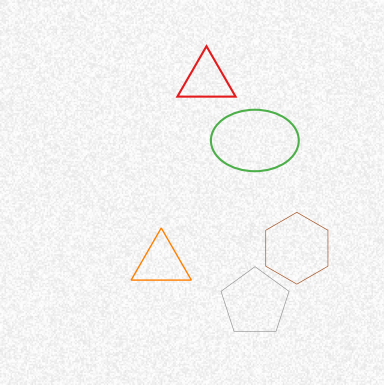[{"shape": "triangle", "thickness": 1.5, "radius": 0.44, "center": [0.536, 0.793]}, {"shape": "oval", "thickness": 1.5, "radius": 0.57, "center": [0.662, 0.635]}, {"shape": "triangle", "thickness": 1, "radius": 0.45, "center": [0.419, 0.318]}, {"shape": "hexagon", "thickness": 0.5, "radius": 0.47, "center": [0.771, 0.355]}, {"shape": "pentagon", "thickness": 0.5, "radius": 0.46, "center": [0.662, 0.215]}]